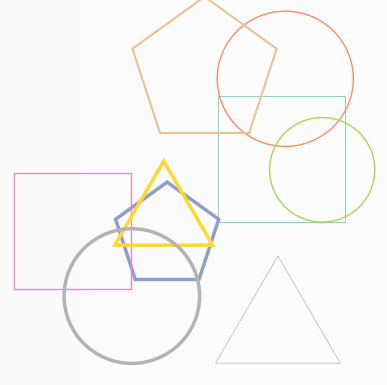[{"shape": "square", "thickness": 0.5, "radius": 0.82, "center": [0.726, 0.587]}, {"shape": "circle", "thickness": 1, "radius": 0.88, "center": [0.736, 0.795]}, {"shape": "pentagon", "thickness": 2.5, "radius": 0.7, "center": [0.431, 0.387]}, {"shape": "square", "thickness": 1, "radius": 0.76, "center": [0.187, 0.4]}, {"shape": "circle", "thickness": 1, "radius": 0.68, "center": [0.832, 0.559]}, {"shape": "triangle", "thickness": 2.5, "radius": 0.73, "center": [0.423, 0.436]}, {"shape": "pentagon", "thickness": 1.5, "radius": 0.98, "center": [0.528, 0.813]}, {"shape": "circle", "thickness": 2.5, "radius": 0.87, "center": [0.34, 0.231]}, {"shape": "triangle", "thickness": 0.5, "radius": 0.93, "center": [0.717, 0.15]}]